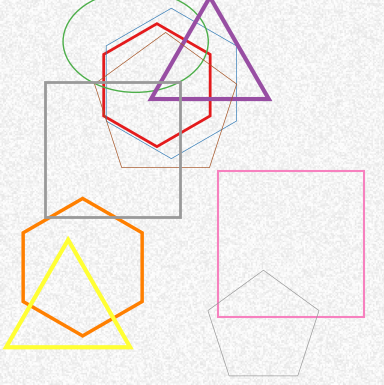[{"shape": "hexagon", "thickness": 2, "radius": 0.8, "center": [0.408, 0.779]}, {"shape": "hexagon", "thickness": 0.5, "radius": 0.98, "center": [0.445, 0.783]}, {"shape": "oval", "thickness": 1, "radius": 0.94, "center": [0.352, 0.892]}, {"shape": "triangle", "thickness": 3, "radius": 0.88, "center": [0.545, 0.831]}, {"shape": "hexagon", "thickness": 2.5, "radius": 0.89, "center": [0.215, 0.306]}, {"shape": "triangle", "thickness": 3, "radius": 0.93, "center": [0.177, 0.191]}, {"shape": "pentagon", "thickness": 0.5, "radius": 0.97, "center": [0.43, 0.722]}, {"shape": "square", "thickness": 1.5, "radius": 0.95, "center": [0.756, 0.367]}, {"shape": "square", "thickness": 2, "radius": 0.88, "center": [0.292, 0.611]}, {"shape": "pentagon", "thickness": 0.5, "radius": 0.76, "center": [0.684, 0.146]}]